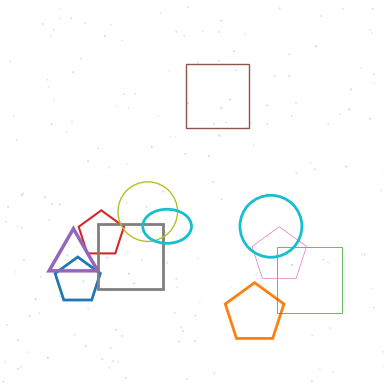[{"shape": "pentagon", "thickness": 2, "radius": 0.31, "center": [0.202, 0.271]}, {"shape": "pentagon", "thickness": 2, "radius": 0.4, "center": [0.661, 0.186]}, {"shape": "square", "thickness": 0.5, "radius": 0.42, "center": [0.804, 0.273]}, {"shape": "pentagon", "thickness": 1.5, "radius": 0.31, "center": [0.263, 0.392]}, {"shape": "triangle", "thickness": 2.5, "radius": 0.36, "center": [0.191, 0.333]}, {"shape": "square", "thickness": 1, "radius": 0.41, "center": [0.565, 0.751]}, {"shape": "pentagon", "thickness": 0.5, "radius": 0.37, "center": [0.725, 0.337]}, {"shape": "square", "thickness": 2, "radius": 0.42, "center": [0.339, 0.334]}, {"shape": "circle", "thickness": 1, "radius": 0.39, "center": [0.384, 0.45]}, {"shape": "oval", "thickness": 2, "radius": 0.32, "center": [0.434, 0.412]}, {"shape": "circle", "thickness": 2, "radius": 0.4, "center": [0.704, 0.412]}]